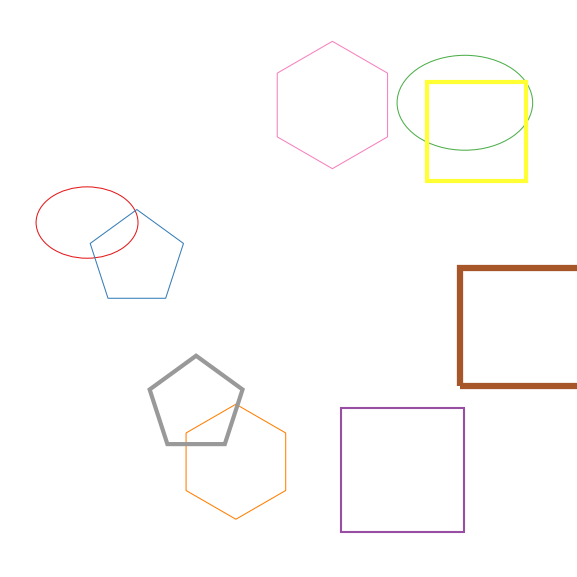[{"shape": "oval", "thickness": 0.5, "radius": 0.44, "center": [0.151, 0.614]}, {"shape": "pentagon", "thickness": 0.5, "radius": 0.42, "center": [0.237, 0.551]}, {"shape": "oval", "thickness": 0.5, "radius": 0.59, "center": [0.805, 0.821]}, {"shape": "square", "thickness": 1, "radius": 0.53, "center": [0.697, 0.185]}, {"shape": "hexagon", "thickness": 0.5, "radius": 0.5, "center": [0.408, 0.2]}, {"shape": "square", "thickness": 2, "radius": 0.43, "center": [0.825, 0.771]}, {"shape": "square", "thickness": 3, "radius": 0.51, "center": [0.899, 0.433]}, {"shape": "hexagon", "thickness": 0.5, "radius": 0.55, "center": [0.576, 0.817]}, {"shape": "pentagon", "thickness": 2, "radius": 0.42, "center": [0.34, 0.299]}]